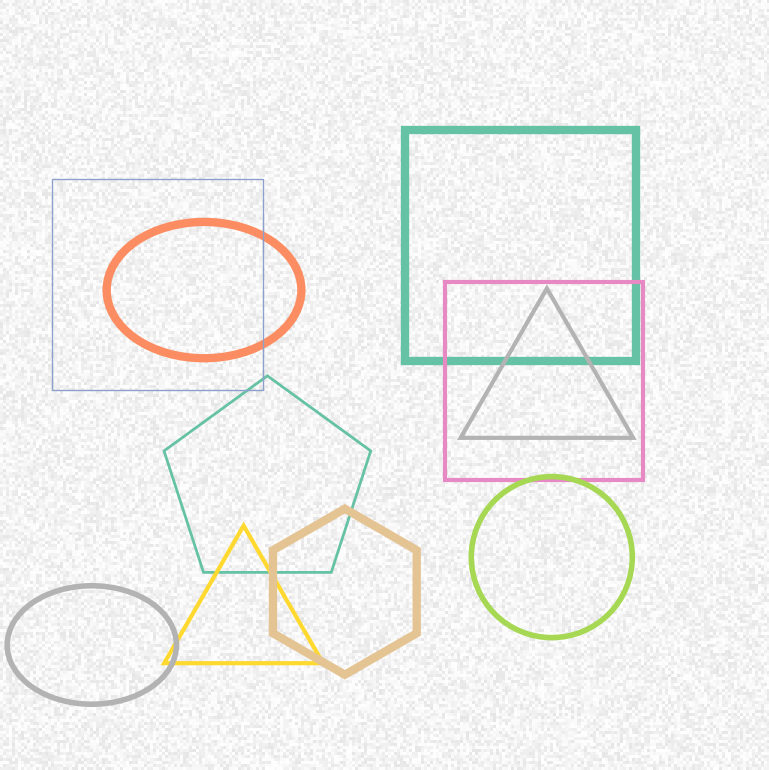[{"shape": "pentagon", "thickness": 1, "radius": 0.71, "center": [0.347, 0.371]}, {"shape": "square", "thickness": 3, "radius": 0.75, "center": [0.676, 0.682]}, {"shape": "oval", "thickness": 3, "radius": 0.63, "center": [0.265, 0.623]}, {"shape": "square", "thickness": 0.5, "radius": 0.69, "center": [0.205, 0.631]}, {"shape": "square", "thickness": 1.5, "radius": 0.64, "center": [0.707, 0.505]}, {"shape": "circle", "thickness": 2, "radius": 0.52, "center": [0.717, 0.276]}, {"shape": "triangle", "thickness": 1.5, "radius": 0.6, "center": [0.316, 0.198]}, {"shape": "hexagon", "thickness": 3, "radius": 0.54, "center": [0.448, 0.232]}, {"shape": "oval", "thickness": 2, "radius": 0.55, "center": [0.119, 0.162]}, {"shape": "triangle", "thickness": 1.5, "radius": 0.65, "center": [0.71, 0.496]}]